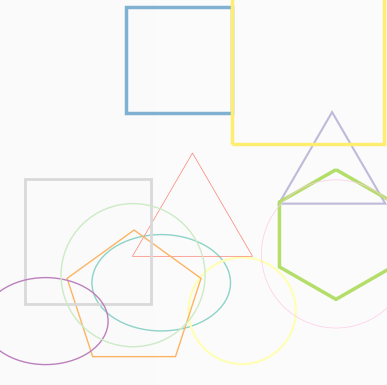[{"shape": "oval", "thickness": 1, "radius": 0.89, "center": [0.416, 0.266]}, {"shape": "circle", "thickness": 1.5, "radius": 0.69, "center": [0.625, 0.193]}, {"shape": "triangle", "thickness": 1.5, "radius": 0.79, "center": [0.857, 0.55]}, {"shape": "triangle", "thickness": 0.5, "radius": 0.89, "center": [0.497, 0.424]}, {"shape": "square", "thickness": 2.5, "radius": 0.68, "center": [0.461, 0.844]}, {"shape": "pentagon", "thickness": 1, "radius": 0.91, "center": [0.346, 0.221]}, {"shape": "hexagon", "thickness": 2.5, "radius": 0.84, "center": [0.867, 0.391]}, {"shape": "circle", "thickness": 0.5, "radius": 0.96, "center": [0.867, 0.34]}, {"shape": "square", "thickness": 2, "radius": 0.81, "center": [0.227, 0.372]}, {"shape": "oval", "thickness": 1, "radius": 0.81, "center": [0.118, 0.166]}, {"shape": "circle", "thickness": 1, "radius": 0.93, "center": [0.343, 0.285]}, {"shape": "square", "thickness": 2.5, "radius": 0.98, "center": [0.795, 0.822]}]